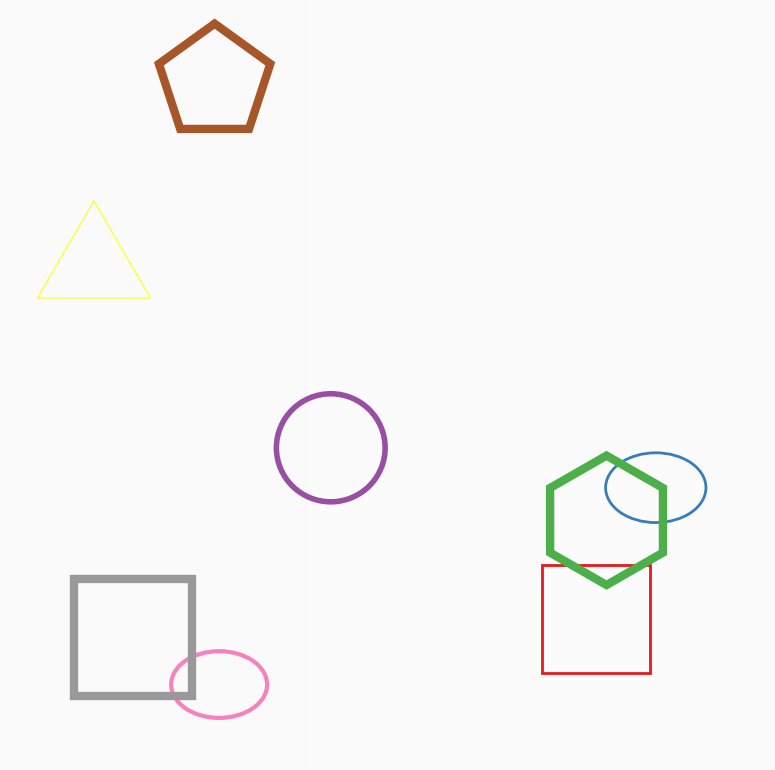[{"shape": "square", "thickness": 1, "radius": 0.35, "center": [0.769, 0.196]}, {"shape": "oval", "thickness": 1, "radius": 0.32, "center": [0.846, 0.367]}, {"shape": "hexagon", "thickness": 3, "radius": 0.42, "center": [0.783, 0.324]}, {"shape": "circle", "thickness": 2, "radius": 0.35, "center": [0.427, 0.418]}, {"shape": "triangle", "thickness": 0.5, "radius": 0.42, "center": [0.121, 0.655]}, {"shape": "pentagon", "thickness": 3, "radius": 0.38, "center": [0.277, 0.894]}, {"shape": "oval", "thickness": 1.5, "radius": 0.31, "center": [0.283, 0.111]}, {"shape": "square", "thickness": 3, "radius": 0.38, "center": [0.172, 0.172]}]